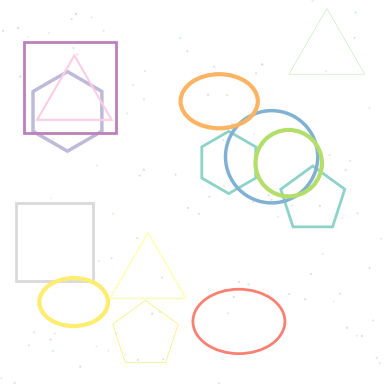[{"shape": "pentagon", "thickness": 2, "radius": 0.44, "center": [0.812, 0.481]}, {"shape": "hexagon", "thickness": 2, "radius": 0.4, "center": [0.594, 0.578]}, {"shape": "triangle", "thickness": 1, "radius": 0.57, "center": [0.384, 0.282]}, {"shape": "hexagon", "thickness": 2.5, "radius": 0.52, "center": [0.175, 0.711]}, {"shape": "oval", "thickness": 2, "radius": 0.6, "center": [0.621, 0.165]}, {"shape": "circle", "thickness": 2.5, "radius": 0.6, "center": [0.706, 0.593]}, {"shape": "oval", "thickness": 3, "radius": 0.5, "center": [0.569, 0.737]}, {"shape": "circle", "thickness": 3, "radius": 0.43, "center": [0.75, 0.576]}, {"shape": "triangle", "thickness": 1.5, "radius": 0.56, "center": [0.193, 0.745]}, {"shape": "square", "thickness": 2, "radius": 0.5, "center": [0.142, 0.372]}, {"shape": "square", "thickness": 2, "radius": 0.6, "center": [0.181, 0.773]}, {"shape": "triangle", "thickness": 0.5, "radius": 0.57, "center": [0.849, 0.864]}, {"shape": "oval", "thickness": 3, "radius": 0.45, "center": [0.191, 0.215]}, {"shape": "pentagon", "thickness": 0.5, "radius": 0.45, "center": [0.378, 0.13]}]